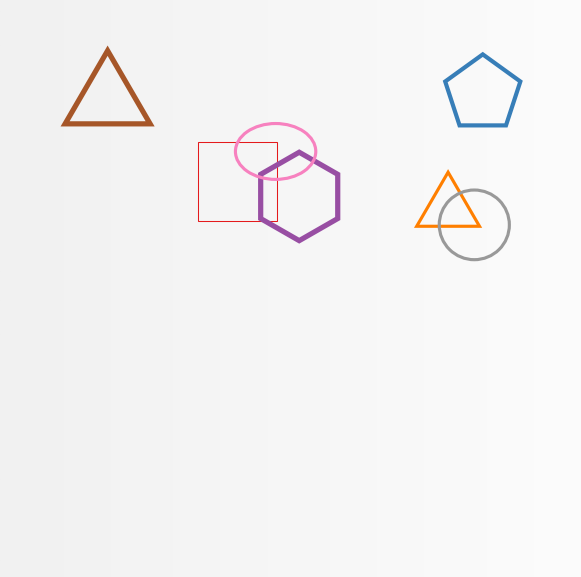[{"shape": "square", "thickness": 0.5, "radius": 0.34, "center": [0.408, 0.685]}, {"shape": "pentagon", "thickness": 2, "radius": 0.34, "center": [0.831, 0.837]}, {"shape": "hexagon", "thickness": 2.5, "radius": 0.38, "center": [0.515, 0.659]}, {"shape": "triangle", "thickness": 1.5, "radius": 0.31, "center": [0.771, 0.639]}, {"shape": "triangle", "thickness": 2.5, "radius": 0.42, "center": [0.185, 0.827]}, {"shape": "oval", "thickness": 1.5, "radius": 0.35, "center": [0.474, 0.737]}, {"shape": "circle", "thickness": 1.5, "radius": 0.3, "center": [0.816, 0.61]}]